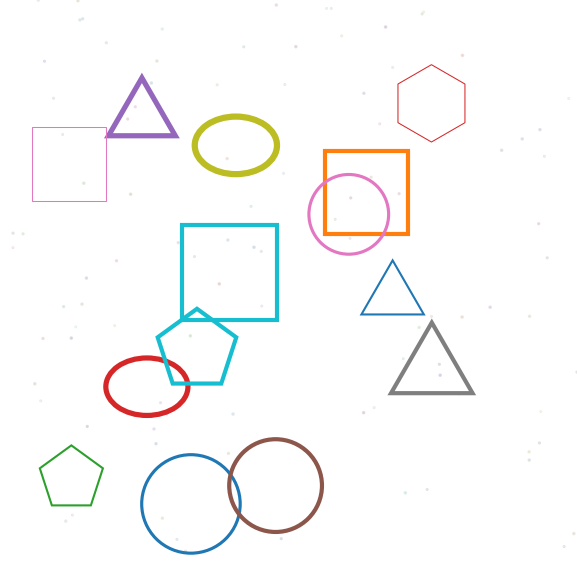[{"shape": "circle", "thickness": 1.5, "radius": 0.43, "center": [0.331, 0.127]}, {"shape": "triangle", "thickness": 1, "radius": 0.31, "center": [0.68, 0.486]}, {"shape": "square", "thickness": 2, "radius": 0.36, "center": [0.635, 0.666]}, {"shape": "pentagon", "thickness": 1, "radius": 0.29, "center": [0.124, 0.17]}, {"shape": "hexagon", "thickness": 0.5, "radius": 0.33, "center": [0.747, 0.82]}, {"shape": "oval", "thickness": 2.5, "radius": 0.36, "center": [0.254, 0.33]}, {"shape": "triangle", "thickness": 2.5, "radius": 0.33, "center": [0.246, 0.797]}, {"shape": "circle", "thickness": 2, "radius": 0.4, "center": [0.477, 0.158]}, {"shape": "square", "thickness": 0.5, "radius": 0.32, "center": [0.119, 0.715]}, {"shape": "circle", "thickness": 1.5, "radius": 0.35, "center": [0.604, 0.628]}, {"shape": "triangle", "thickness": 2, "radius": 0.41, "center": [0.748, 0.359]}, {"shape": "oval", "thickness": 3, "radius": 0.36, "center": [0.408, 0.747]}, {"shape": "pentagon", "thickness": 2, "radius": 0.36, "center": [0.341, 0.393]}, {"shape": "square", "thickness": 2, "radius": 0.41, "center": [0.398, 0.528]}]